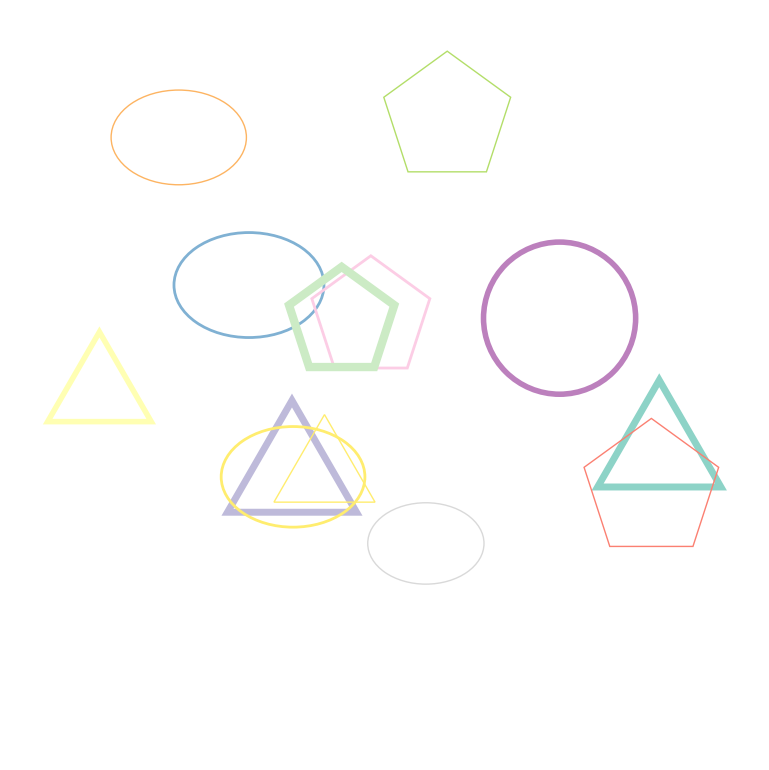[{"shape": "triangle", "thickness": 2.5, "radius": 0.46, "center": [0.856, 0.414]}, {"shape": "triangle", "thickness": 2, "radius": 0.39, "center": [0.129, 0.491]}, {"shape": "triangle", "thickness": 2.5, "radius": 0.48, "center": [0.379, 0.383]}, {"shape": "pentagon", "thickness": 0.5, "radius": 0.46, "center": [0.846, 0.365]}, {"shape": "oval", "thickness": 1, "radius": 0.49, "center": [0.323, 0.63]}, {"shape": "oval", "thickness": 0.5, "radius": 0.44, "center": [0.232, 0.822]}, {"shape": "pentagon", "thickness": 0.5, "radius": 0.43, "center": [0.581, 0.847]}, {"shape": "pentagon", "thickness": 1, "radius": 0.4, "center": [0.482, 0.587]}, {"shape": "oval", "thickness": 0.5, "radius": 0.38, "center": [0.553, 0.294]}, {"shape": "circle", "thickness": 2, "radius": 0.49, "center": [0.727, 0.587]}, {"shape": "pentagon", "thickness": 3, "radius": 0.36, "center": [0.444, 0.582]}, {"shape": "oval", "thickness": 1, "radius": 0.47, "center": [0.381, 0.381]}, {"shape": "triangle", "thickness": 0.5, "radius": 0.38, "center": [0.421, 0.386]}]